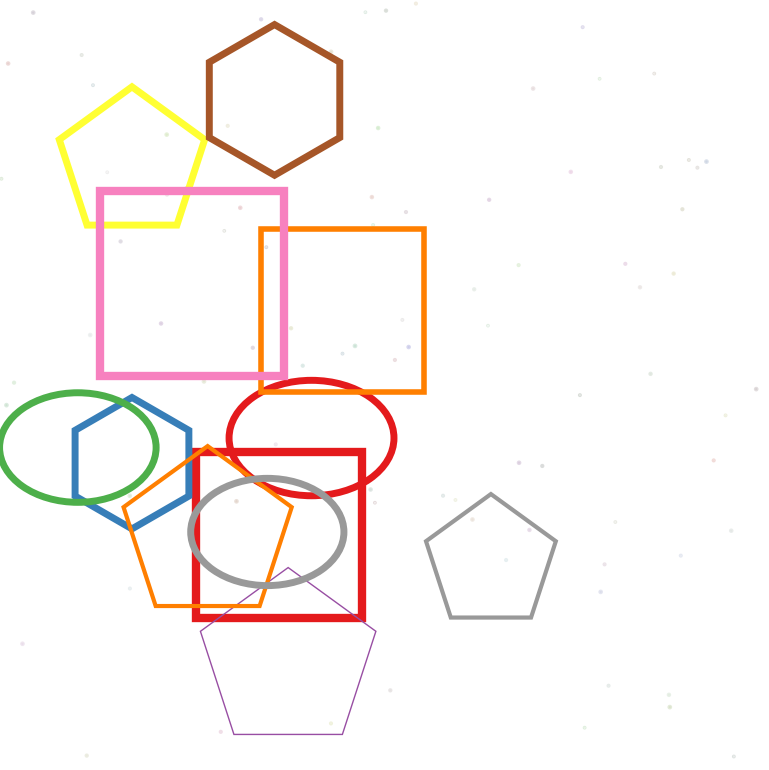[{"shape": "square", "thickness": 3, "radius": 0.54, "center": [0.362, 0.305]}, {"shape": "oval", "thickness": 2.5, "radius": 0.54, "center": [0.405, 0.431]}, {"shape": "hexagon", "thickness": 2.5, "radius": 0.43, "center": [0.171, 0.398]}, {"shape": "oval", "thickness": 2.5, "radius": 0.51, "center": [0.101, 0.419]}, {"shape": "pentagon", "thickness": 0.5, "radius": 0.6, "center": [0.374, 0.143]}, {"shape": "square", "thickness": 2, "radius": 0.53, "center": [0.445, 0.596]}, {"shape": "pentagon", "thickness": 1.5, "radius": 0.57, "center": [0.27, 0.306]}, {"shape": "pentagon", "thickness": 2.5, "radius": 0.5, "center": [0.171, 0.788]}, {"shape": "hexagon", "thickness": 2.5, "radius": 0.49, "center": [0.357, 0.87]}, {"shape": "square", "thickness": 3, "radius": 0.6, "center": [0.25, 0.632]}, {"shape": "pentagon", "thickness": 1.5, "radius": 0.44, "center": [0.638, 0.27]}, {"shape": "oval", "thickness": 2.5, "radius": 0.5, "center": [0.347, 0.309]}]